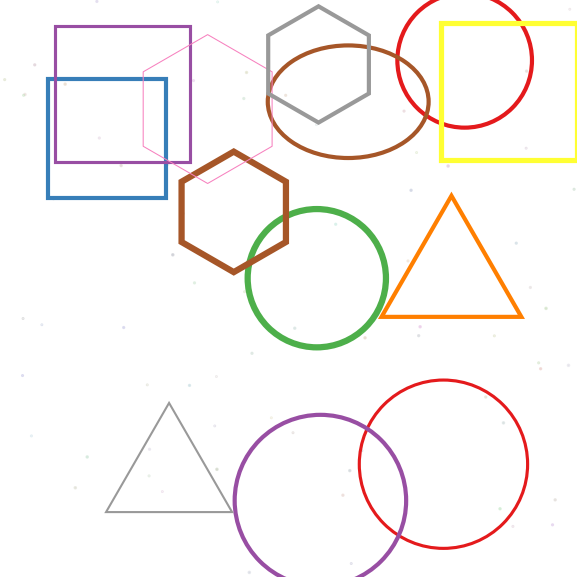[{"shape": "circle", "thickness": 2, "radius": 0.58, "center": [0.805, 0.895]}, {"shape": "circle", "thickness": 1.5, "radius": 0.73, "center": [0.768, 0.195]}, {"shape": "square", "thickness": 2, "radius": 0.51, "center": [0.185, 0.76]}, {"shape": "circle", "thickness": 3, "radius": 0.6, "center": [0.549, 0.517]}, {"shape": "square", "thickness": 1.5, "radius": 0.59, "center": [0.213, 0.836]}, {"shape": "circle", "thickness": 2, "radius": 0.74, "center": [0.555, 0.132]}, {"shape": "triangle", "thickness": 2, "radius": 0.7, "center": [0.782, 0.52]}, {"shape": "square", "thickness": 2.5, "radius": 0.59, "center": [0.881, 0.841]}, {"shape": "hexagon", "thickness": 3, "radius": 0.52, "center": [0.405, 0.632]}, {"shape": "oval", "thickness": 2, "radius": 0.7, "center": [0.603, 0.823]}, {"shape": "hexagon", "thickness": 0.5, "radius": 0.64, "center": [0.36, 0.81]}, {"shape": "hexagon", "thickness": 2, "radius": 0.5, "center": [0.552, 0.888]}, {"shape": "triangle", "thickness": 1, "radius": 0.63, "center": [0.293, 0.175]}]